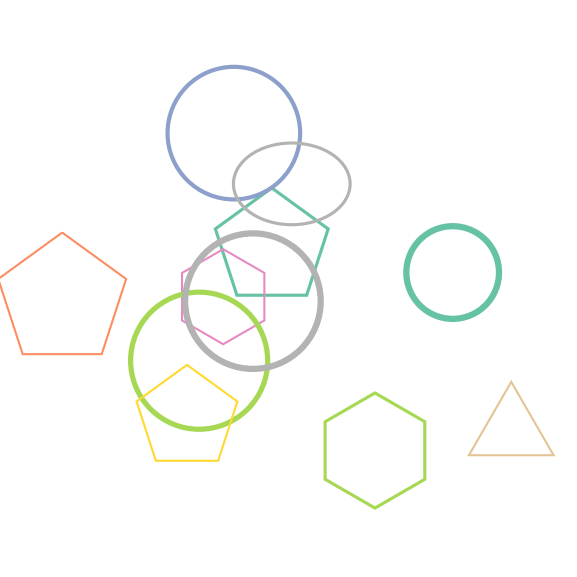[{"shape": "circle", "thickness": 3, "radius": 0.4, "center": [0.784, 0.527]}, {"shape": "pentagon", "thickness": 1.5, "radius": 0.51, "center": [0.471, 0.571]}, {"shape": "pentagon", "thickness": 1, "radius": 0.58, "center": [0.108, 0.48]}, {"shape": "circle", "thickness": 2, "radius": 0.57, "center": [0.405, 0.769]}, {"shape": "hexagon", "thickness": 1, "radius": 0.41, "center": [0.386, 0.485]}, {"shape": "hexagon", "thickness": 1.5, "radius": 0.5, "center": [0.649, 0.219]}, {"shape": "circle", "thickness": 2.5, "radius": 0.59, "center": [0.345, 0.375]}, {"shape": "pentagon", "thickness": 1, "radius": 0.46, "center": [0.324, 0.276]}, {"shape": "triangle", "thickness": 1, "radius": 0.42, "center": [0.885, 0.253]}, {"shape": "circle", "thickness": 3, "radius": 0.59, "center": [0.438, 0.478]}, {"shape": "oval", "thickness": 1.5, "radius": 0.51, "center": [0.505, 0.681]}]